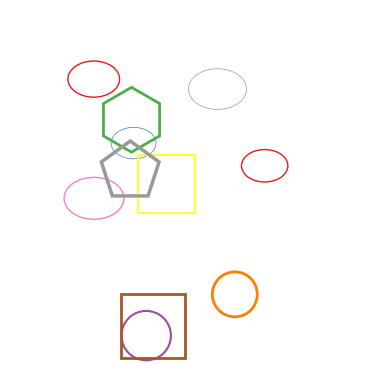[{"shape": "oval", "thickness": 1, "radius": 0.3, "center": [0.687, 0.569]}, {"shape": "oval", "thickness": 1, "radius": 0.34, "center": [0.244, 0.795]}, {"shape": "oval", "thickness": 0.5, "radius": 0.29, "center": [0.347, 0.628]}, {"shape": "hexagon", "thickness": 2, "radius": 0.42, "center": [0.342, 0.689]}, {"shape": "circle", "thickness": 1.5, "radius": 0.32, "center": [0.38, 0.128]}, {"shape": "circle", "thickness": 2, "radius": 0.29, "center": [0.61, 0.236]}, {"shape": "square", "thickness": 1.5, "radius": 0.37, "center": [0.432, 0.522]}, {"shape": "square", "thickness": 2, "radius": 0.42, "center": [0.397, 0.153]}, {"shape": "oval", "thickness": 1, "radius": 0.39, "center": [0.244, 0.485]}, {"shape": "pentagon", "thickness": 2.5, "radius": 0.39, "center": [0.338, 0.555]}, {"shape": "oval", "thickness": 0.5, "radius": 0.38, "center": [0.565, 0.769]}]